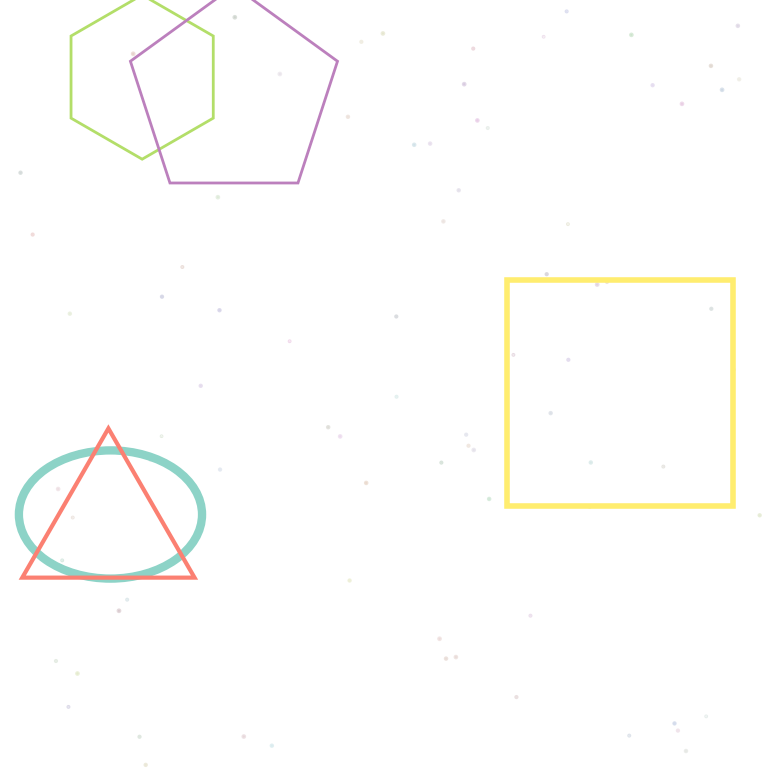[{"shape": "oval", "thickness": 3, "radius": 0.59, "center": [0.143, 0.332]}, {"shape": "triangle", "thickness": 1.5, "radius": 0.65, "center": [0.141, 0.314]}, {"shape": "hexagon", "thickness": 1, "radius": 0.53, "center": [0.185, 0.9]}, {"shape": "pentagon", "thickness": 1, "radius": 0.71, "center": [0.304, 0.877]}, {"shape": "square", "thickness": 2, "radius": 0.73, "center": [0.806, 0.49]}]